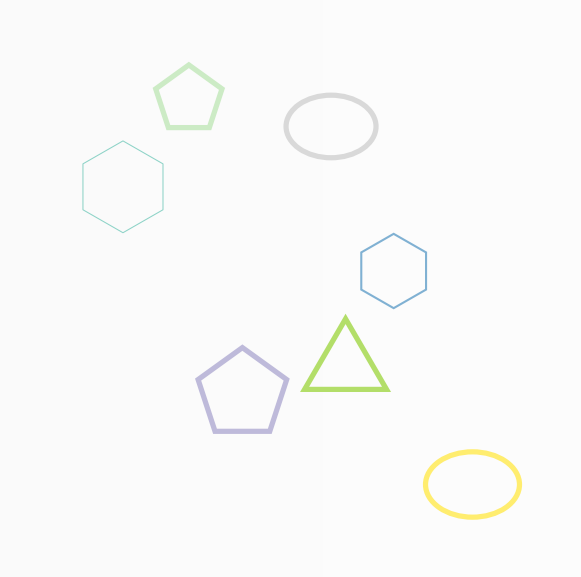[{"shape": "hexagon", "thickness": 0.5, "radius": 0.4, "center": [0.212, 0.676]}, {"shape": "pentagon", "thickness": 2.5, "radius": 0.4, "center": [0.417, 0.317]}, {"shape": "hexagon", "thickness": 1, "radius": 0.32, "center": [0.677, 0.53]}, {"shape": "triangle", "thickness": 2.5, "radius": 0.41, "center": [0.595, 0.366]}, {"shape": "oval", "thickness": 2.5, "radius": 0.39, "center": [0.57, 0.78]}, {"shape": "pentagon", "thickness": 2.5, "radius": 0.3, "center": [0.325, 0.827]}, {"shape": "oval", "thickness": 2.5, "radius": 0.4, "center": [0.813, 0.16]}]